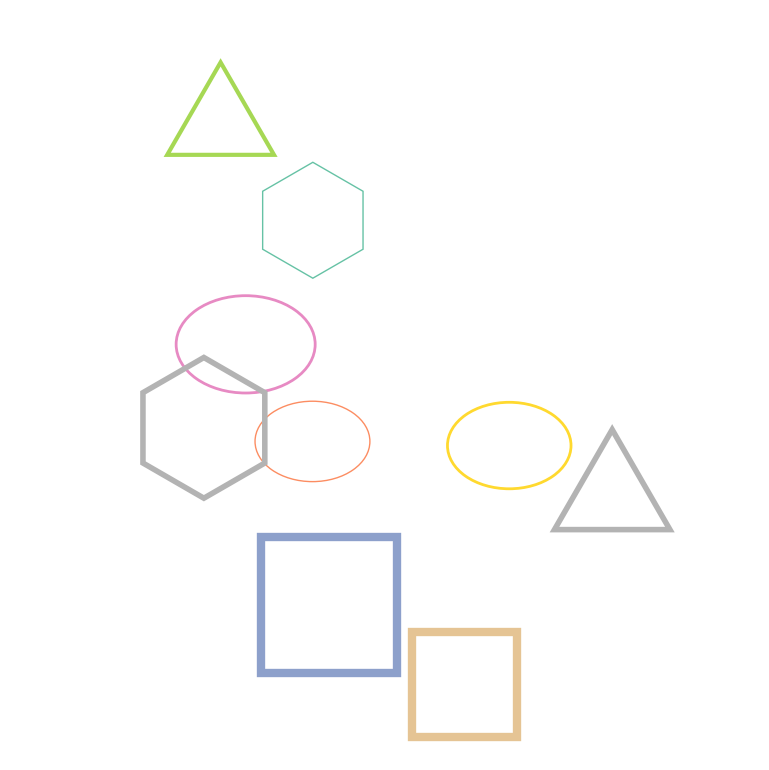[{"shape": "hexagon", "thickness": 0.5, "radius": 0.38, "center": [0.406, 0.714]}, {"shape": "oval", "thickness": 0.5, "radius": 0.37, "center": [0.406, 0.427]}, {"shape": "square", "thickness": 3, "radius": 0.44, "center": [0.427, 0.214]}, {"shape": "oval", "thickness": 1, "radius": 0.45, "center": [0.319, 0.553]}, {"shape": "triangle", "thickness": 1.5, "radius": 0.4, "center": [0.286, 0.839]}, {"shape": "oval", "thickness": 1, "radius": 0.4, "center": [0.661, 0.421]}, {"shape": "square", "thickness": 3, "radius": 0.34, "center": [0.603, 0.111]}, {"shape": "triangle", "thickness": 2, "radius": 0.43, "center": [0.795, 0.355]}, {"shape": "hexagon", "thickness": 2, "radius": 0.46, "center": [0.265, 0.444]}]